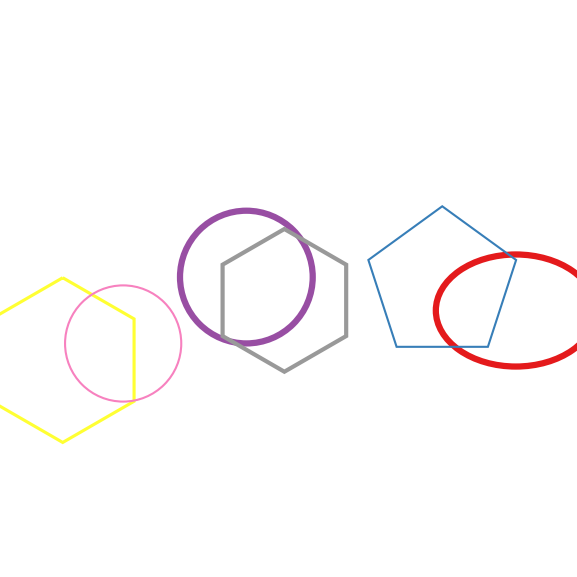[{"shape": "oval", "thickness": 3, "radius": 0.69, "center": [0.893, 0.461]}, {"shape": "pentagon", "thickness": 1, "radius": 0.67, "center": [0.766, 0.507]}, {"shape": "circle", "thickness": 3, "radius": 0.57, "center": [0.427, 0.519]}, {"shape": "hexagon", "thickness": 1.5, "radius": 0.71, "center": [0.109, 0.376]}, {"shape": "circle", "thickness": 1, "radius": 0.5, "center": [0.213, 0.404]}, {"shape": "hexagon", "thickness": 2, "radius": 0.62, "center": [0.492, 0.479]}]